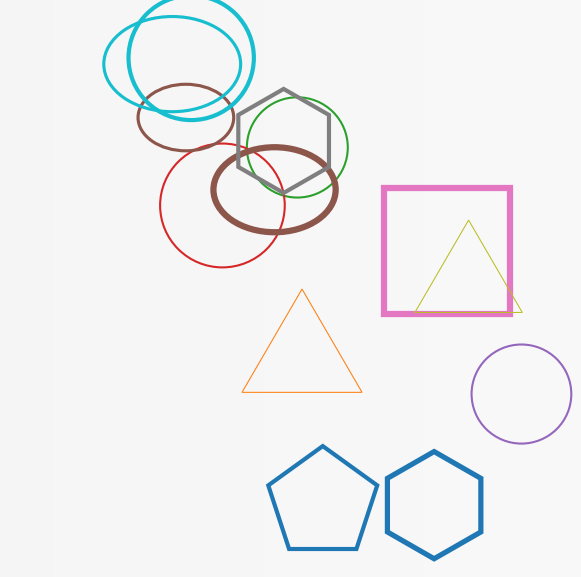[{"shape": "pentagon", "thickness": 2, "radius": 0.49, "center": [0.555, 0.128]}, {"shape": "hexagon", "thickness": 2.5, "radius": 0.46, "center": [0.747, 0.124]}, {"shape": "triangle", "thickness": 0.5, "radius": 0.6, "center": [0.52, 0.379]}, {"shape": "circle", "thickness": 1, "radius": 0.43, "center": [0.512, 0.744]}, {"shape": "circle", "thickness": 1, "radius": 0.54, "center": [0.383, 0.643]}, {"shape": "circle", "thickness": 1, "radius": 0.43, "center": [0.897, 0.317]}, {"shape": "oval", "thickness": 3, "radius": 0.53, "center": [0.472, 0.671]}, {"shape": "oval", "thickness": 1.5, "radius": 0.41, "center": [0.32, 0.796]}, {"shape": "square", "thickness": 3, "radius": 0.54, "center": [0.769, 0.564]}, {"shape": "hexagon", "thickness": 2, "radius": 0.45, "center": [0.488, 0.755]}, {"shape": "triangle", "thickness": 0.5, "radius": 0.53, "center": [0.806, 0.511]}, {"shape": "circle", "thickness": 2, "radius": 0.54, "center": [0.329, 0.899]}, {"shape": "oval", "thickness": 1.5, "radius": 0.59, "center": [0.296, 0.888]}]